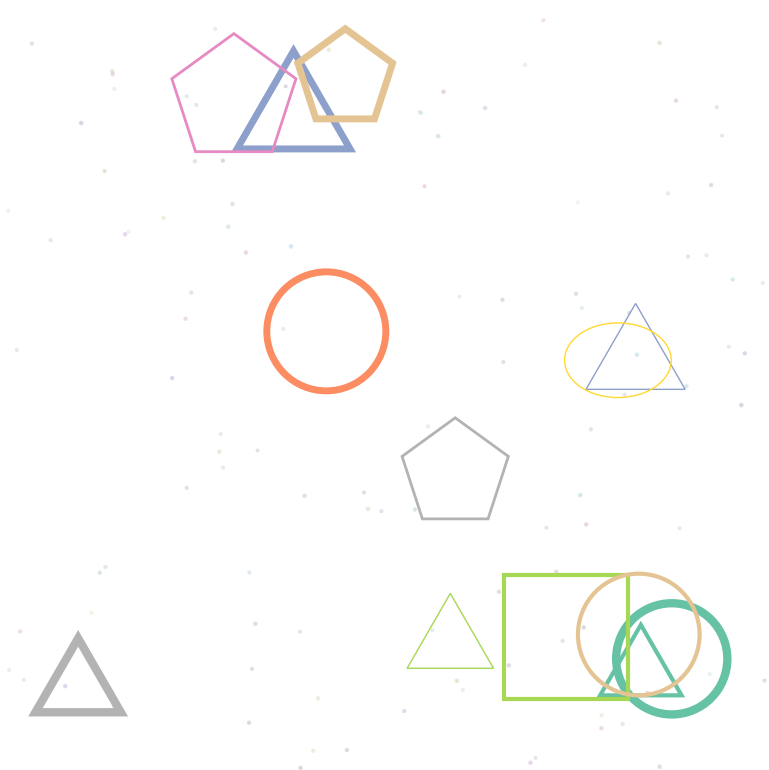[{"shape": "circle", "thickness": 3, "radius": 0.36, "center": [0.872, 0.144]}, {"shape": "triangle", "thickness": 1.5, "radius": 0.31, "center": [0.832, 0.128]}, {"shape": "circle", "thickness": 2.5, "radius": 0.39, "center": [0.424, 0.57]}, {"shape": "triangle", "thickness": 0.5, "radius": 0.37, "center": [0.825, 0.532]}, {"shape": "triangle", "thickness": 2.5, "radius": 0.42, "center": [0.381, 0.849]}, {"shape": "pentagon", "thickness": 1, "radius": 0.42, "center": [0.304, 0.872]}, {"shape": "triangle", "thickness": 0.5, "radius": 0.32, "center": [0.585, 0.164]}, {"shape": "square", "thickness": 1.5, "radius": 0.4, "center": [0.735, 0.173]}, {"shape": "oval", "thickness": 0.5, "radius": 0.35, "center": [0.802, 0.532]}, {"shape": "circle", "thickness": 1.5, "radius": 0.39, "center": [0.83, 0.176]}, {"shape": "pentagon", "thickness": 2.5, "radius": 0.32, "center": [0.448, 0.898]}, {"shape": "pentagon", "thickness": 1, "radius": 0.36, "center": [0.591, 0.385]}, {"shape": "triangle", "thickness": 3, "radius": 0.32, "center": [0.101, 0.107]}]